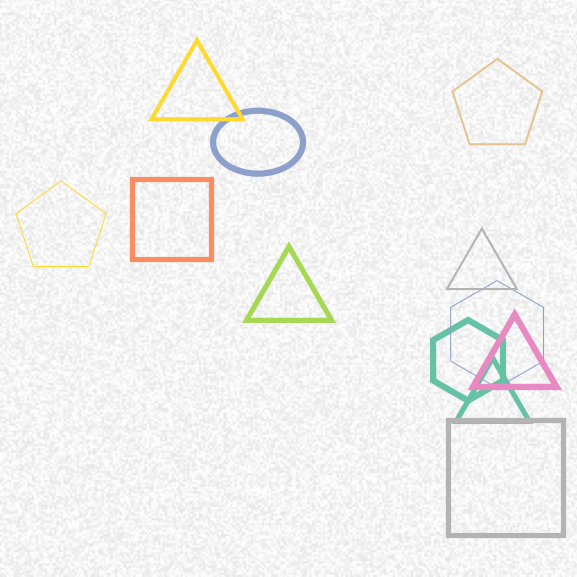[{"shape": "hexagon", "thickness": 3, "radius": 0.35, "center": [0.81, 0.375]}, {"shape": "triangle", "thickness": 2.5, "radius": 0.36, "center": [0.853, 0.306]}, {"shape": "square", "thickness": 2.5, "radius": 0.34, "center": [0.296, 0.62]}, {"shape": "hexagon", "thickness": 0.5, "radius": 0.46, "center": [0.861, 0.42]}, {"shape": "oval", "thickness": 3, "radius": 0.39, "center": [0.447, 0.753]}, {"shape": "triangle", "thickness": 3, "radius": 0.42, "center": [0.891, 0.371]}, {"shape": "triangle", "thickness": 2.5, "radius": 0.43, "center": [0.5, 0.487]}, {"shape": "pentagon", "thickness": 0.5, "radius": 0.41, "center": [0.106, 0.604]}, {"shape": "triangle", "thickness": 2, "radius": 0.46, "center": [0.341, 0.838]}, {"shape": "pentagon", "thickness": 1, "radius": 0.41, "center": [0.861, 0.815]}, {"shape": "square", "thickness": 2.5, "radius": 0.5, "center": [0.875, 0.172]}, {"shape": "triangle", "thickness": 1, "radius": 0.35, "center": [0.834, 0.534]}]